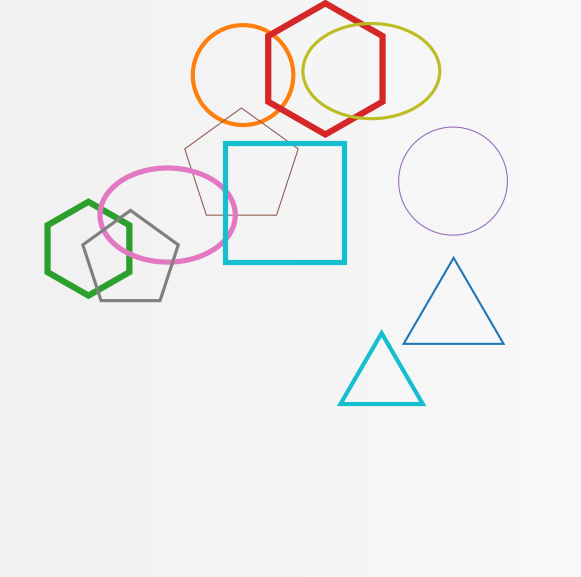[{"shape": "triangle", "thickness": 1, "radius": 0.5, "center": [0.78, 0.453]}, {"shape": "circle", "thickness": 2, "radius": 0.43, "center": [0.418, 0.869]}, {"shape": "hexagon", "thickness": 3, "radius": 0.41, "center": [0.152, 0.569]}, {"shape": "hexagon", "thickness": 3, "radius": 0.57, "center": [0.56, 0.88]}, {"shape": "circle", "thickness": 0.5, "radius": 0.47, "center": [0.779, 0.686]}, {"shape": "pentagon", "thickness": 0.5, "radius": 0.51, "center": [0.415, 0.71]}, {"shape": "oval", "thickness": 2.5, "radius": 0.58, "center": [0.288, 0.627]}, {"shape": "pentagon", "thickness": 1.5, "radius": 0.43, "center": [0.225, 0.548]}, {"shape": "oval", "thickness": 1.5, "radius": 0.59, "center": [0.639, 0.876]}, {"shape": "square", "thickness": 2.5, "radius": 0.51, "center": [0.49, 0.648]}, {"shape": "triangle", "thickness": 2, "radius": 0.41, "center": [0.657, 0.34]}]